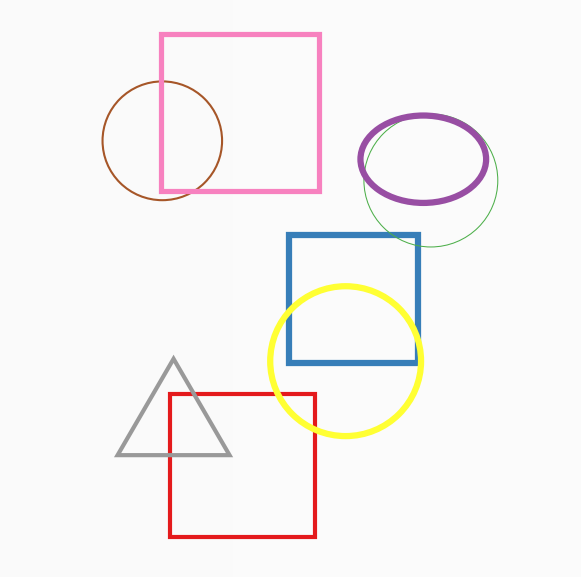[{"shape": "square", "thickness": 2, "radius": 0.62, "center": [0.418, 0.193]}, {"shape": "square", "thickness": 3, "radius": 0.55, "center": [0.608, 0.481]}, {"shape": "circle", "thickness": 0.5, "radius": 0.58, "center": [0.741, 0.687]}, {"shape": "oval", "thickness": 3, "radius": 0.54, "center": [0.728, 0.723]}, {"shape": "circle", "thickness": 3, "radius": 0.65, "center": [0.595, 0.374]}, {"shape": "circle", "thickness": 1, "radius": 0.51, "center": [0.279, 0.755]}, {"shape": "square", "thickness": 2.5, "radius": 0.68, "center": [0.413, 0.805]}, {"shape": "triangle", "thickness": 2, "radius": 0.56, "center": [0.299, 0.267]}]